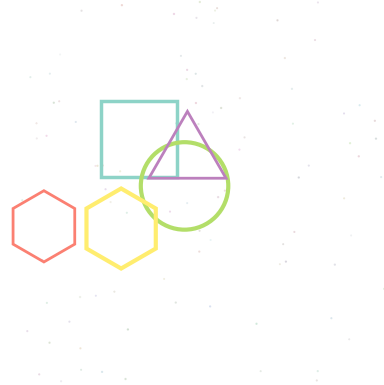[{"shape": "square", "thickness": 2.5, "radius": 0.49, "center": [0.362, 0.638]}, {"shape": "hexagon", "thickness": 2, "radius": 0.46, "center": [0.114, 0.412]}, {"shape": "circle", "thickness": 3, "radius": 0.57, "center": [0.479, 0.517]}, {"shape": "triangle", "thickness": 2, "radius": 0.58, "center": [0.487, 0.595]}, {"shape": "hexagon", "thickness": 3, "radius": 0.52, "center": [0.315, 0.406]}]